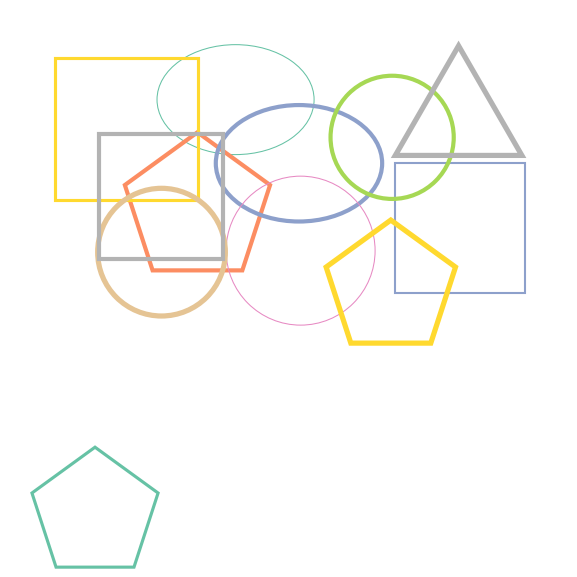[{"shape": "pentagon", "thickness": 1.5, "radius": 0.57, "center": [0.165, 0.11]}, {"shape": "oval", "thickness": 0.5, "radius": 0.68, "center": [0.408, 0.827]}, {"shape": "pentagon", "thickness": 2, "radius": 0.66, "center": [0.342, 0.638]}, {"shape": "oval", "thickness": 2, "radius": 0.72, "center": [0.518, 0.716]}, {"shape": "square", "thickness": 1, "radius": 0.56, "center": [0.796, 0.605]}, {"shape": "circle", "thickness": 0.5, "radius": 0.64, "center": [0.521, 0.565]}, {"shape": "circle", "thickness": 2, "radius": 0.53, "center": [0.679, 0.761]}, {"shape": "pentagon", "thickness": 2.5, "radius": 0.59, "center": [0.677, 0.5]}, {"shape": "square", "thickness": 1.5, "radius": 0.62, "center": [0.219, 0.776]}, {"shape": "circle", "thickness": 2.5, "radius": 0.55, "center": [0.28, 0.562]}, {"shape": "triangle", "thickness": 2.5, "radius": 0.63, "center": [0.794, 0.793]}, {"shape": "square", "thickness": 2, "radius": 0.54, "center": [0.279, 0.659]}]